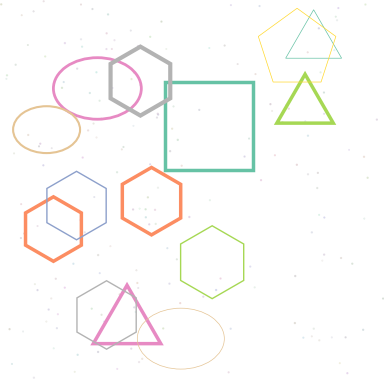[{"shape": "square", "thickness": 2.5, "radius": 0.58, "center": [0.543, 0.672]}, {"shape": "triangle", "thickness": 0.5, "radius": 0.42, "center": [0.815, 0.891]}, {"shape": "hexagon", "thickness": 2.5, "radius": 0.44, "center": [0.394, 0.477]}, {"shape": "hexagon", "thickness": 2.5, "radius": 0.42, "center": [0.139, 0.405]}, {"shape": "hexagon", "thickness": 1, "radius": 0.44, "center": [0.199, 0.466]}, {"shape": "oval", "thickness": 2, "radius": 0.57, "center": [0.253, 0.77]}, {"shape": "triangle", "thickness": 2.5, "radius": 0.51, "center": [0.33, 0.158]}, {"shape": "triangle", "thickness": 2.5, "radius": 0.42, "center": [0.792, 0.722]}, {"shape": "hexagon", "thickness": 1, "radius": 0.47, "center": [0.551, 0.319]}, {"shape": "pentagon", "thickness": 0.5, "radius": 0.53, "center": [0.772, 0.873]}, {"shape": "oval", "thickness": 0.5, "radius": 0.57, "center": [0.47, 0.12]}, {"shape": "oval", "thickness": 1.5, "radius": 0.43, "center": [0.121, 0.663]}, {"shape": "hexagon", "thickness": 1, "radius": 0.44, "center": [0.277, 0.182]}, {"shape": "hexagon", "thickness": 3, "radius": 0.45, "center": [0.365, 0.789]}]